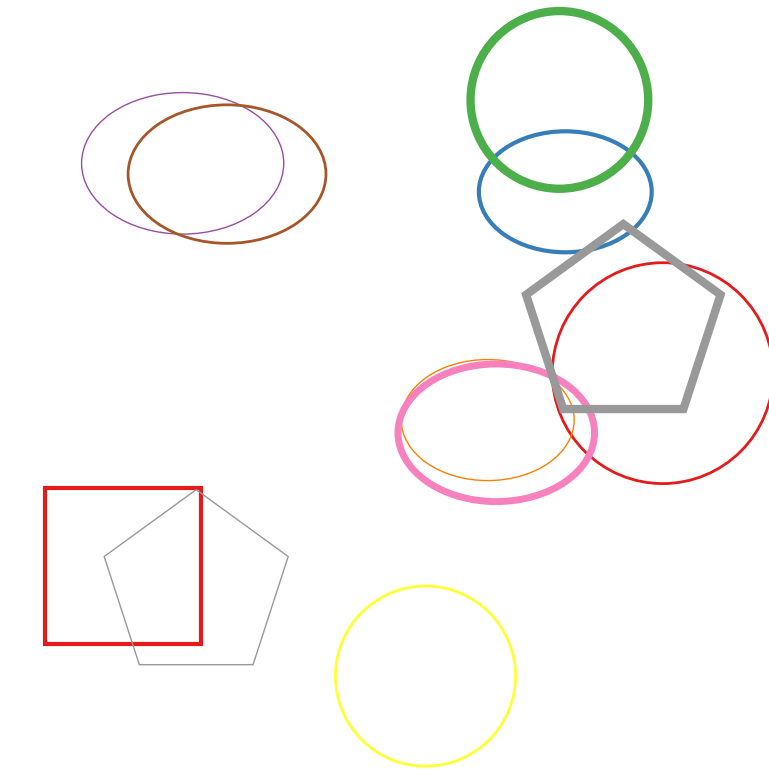[{"shape": "square", "thickness": 1.5, "radius": 0.51, "center": [0.16, 0.265]}, {"shape": "circle", "thickness": 1, "radius": 0.72, "center": [0.861, 0.515]}, {"shape": "oval", "thickness": 1.5, "radius": 0.56, "center": [0.734, 0.751]}, {"shape": "circle", "thickness": 3, "radius": 0.58, "center": [0.726, 0.87]}, {"shape": "oval", "thickness": 0.5, "radius": 0.66, "center": [0.237, 0.788]}, {"shape": "oval", "thickness": 0.5, "radius": 0.56, "center": [0.633, 0.454]}, {"shape": "circle", "thickness": 1, "radius": 0.58, "center": [0.553, 0.122]}, {"shape": "oval", "thickness": 1, "radius": 0.64, "center": [0.295, 0.774]}, {"shape": "oval", "thickness": 2.5, "radius": 0.64, "center": [0.644, 0.438]}, {"shape": "pentagon", "thickness": 3, "radius": 0.66, "center": [0.81, 0.576]}, {"shape": "pentagon", "thickness": 0.5, "radius": 0.63, "center": [0.255, 0.238]}]